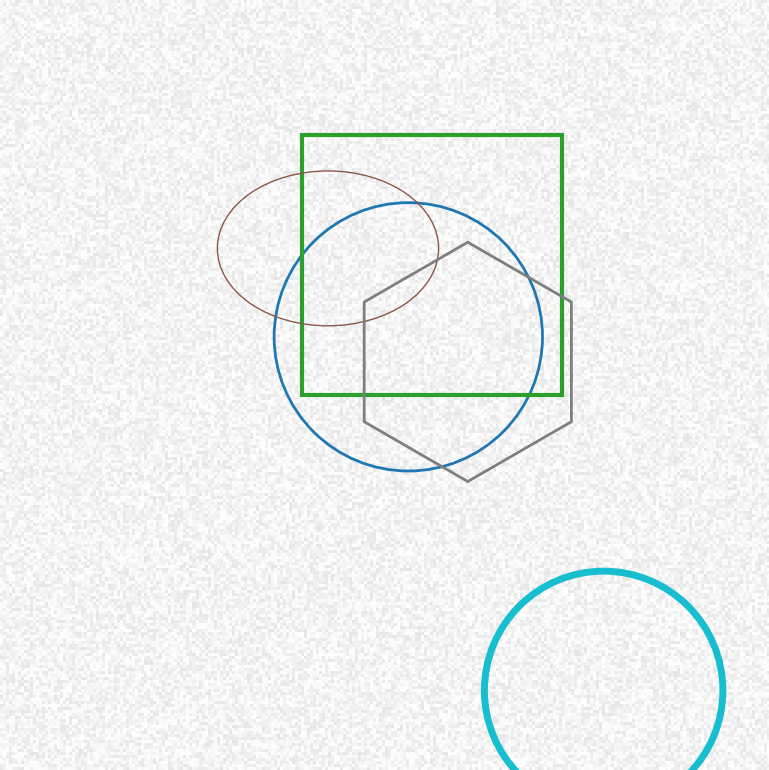[{"shape": "circle", "thickness": 1, "radius": 0.87, "center": [0.53, 0.563]}, {"shape": "square", "thickness": 1.5, "radius": 0.84, "center": [0.561, 0.656]}, {"shape": "oval", "thickness": 0.5, "radius": 0.72, "center": [0.426, 0.677]}, {"shape": "hexagon", "thickness": 1, "radius": 0.78, "center": [0.608, 0.53]}, {"shape": "circle", "thickness": 2.5, "radius": 0.77, "center": [0.784, 0.103]}]